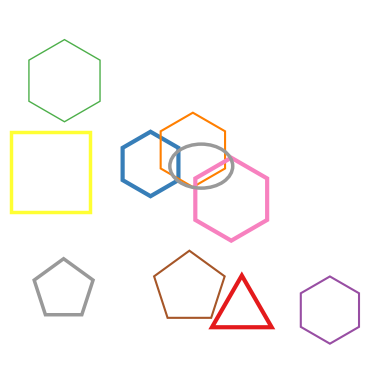[{"shape": "triangle", "thickness": 3, "radius": 0.45, "center": [0.628, 0.195]}, {"shape": "hexagon", "thickness": 3, "radius": 0.42, "center": [0.391, 0.574]}, {"shape": "hexagon", "thickness": 1, "radius": 0.53, "center": [0.167, 0.79]}, {"shape": "hexagon", "thickness": 1.5, "radius": 0.44, "center": [0.857, 0.195]}, {"shape": "hexagon", "thickness": 1.5, "radius": 0.48, "center": [0.501, 0.611]}, {"shape": "square", "thickness": 2.5, "radius": 0.51, "center": [0.131, 0.553]}, {"shape": "pentagon", "thickness": 1.5, "radius": 0.48, "center": [0.492, 0.252]}, {"shape": "hexagon", "thickness": 3, "radius": 0.54, "center": [0.601, 0.483]}, {"shape": "pentagon", "thickness": 2.5, "radius": 0.4, "center": [0.165, 0.248]}, {"shape": "oval", "thickness": 2.5, "radius": 0.41, "center": [0.523, 0.569]}]